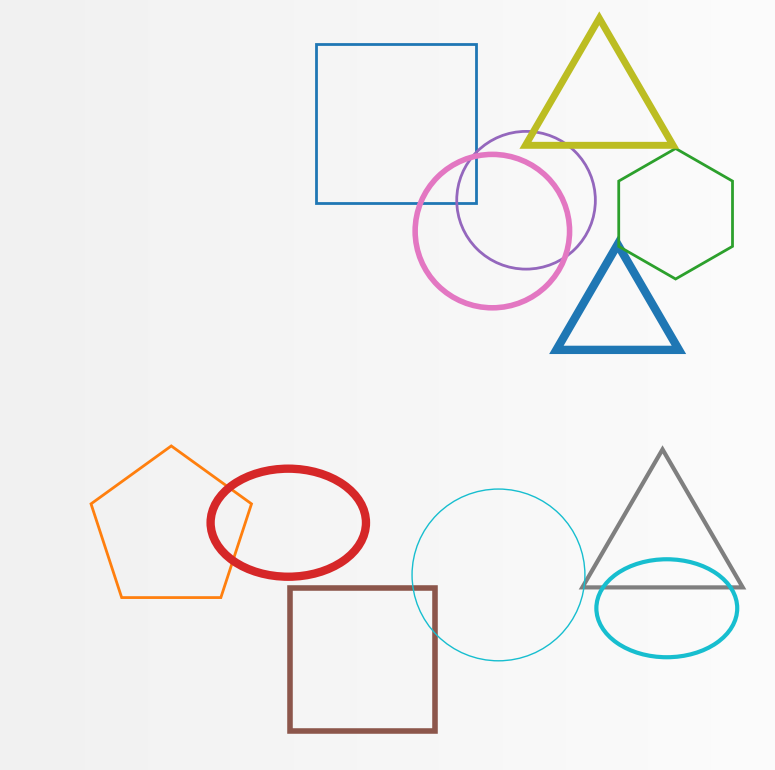[{"shape": "triangle", "thickness": 3, "radius": 0.46, "center": [0.797, 0.591]}, {"shape": "square", "thickness": 1, "radius": 0.52, "center": [0.511, 0.839]}, {"shape": "pentagon", "thickness": 1, "radius": 0.54, "center": [0.221, 0.312]}, {"shape": "hexagon", "thickness": 1, "radius": 0.42, "center": [0.872, 0.722]}, {"shape": "oval", "thickness": 3, "radius": 0.5, "center": [0.372, 0.321]}, {"shape": "circle", "thickness": 1, "radius": 0.45, "center": [0.679, 0.74]}, {"shape": "square", "thickness": 2, "radius": 0.47, "center": [0.468, 0.143]}, {"shape": "circle", "thickness": 2, "radius": 0.5, "center": [0.635, 0.7]}, {"shape": "triangle", "thickness": 1.5, "radius": 0.6, "center": [0.855, 0.297]}, {"shape": "triangle", "thickness": 2.5, "radius": 0.55, "center": [0.773, 0.866]}, {"shape": "circle", "thickness": 0.5, "radius": 0.56, "center": [0.643, 0.253]}, {"shape": "oval", "thickness": 1.5, "radius": 0.45, "center": [0.86, 0.21]}]